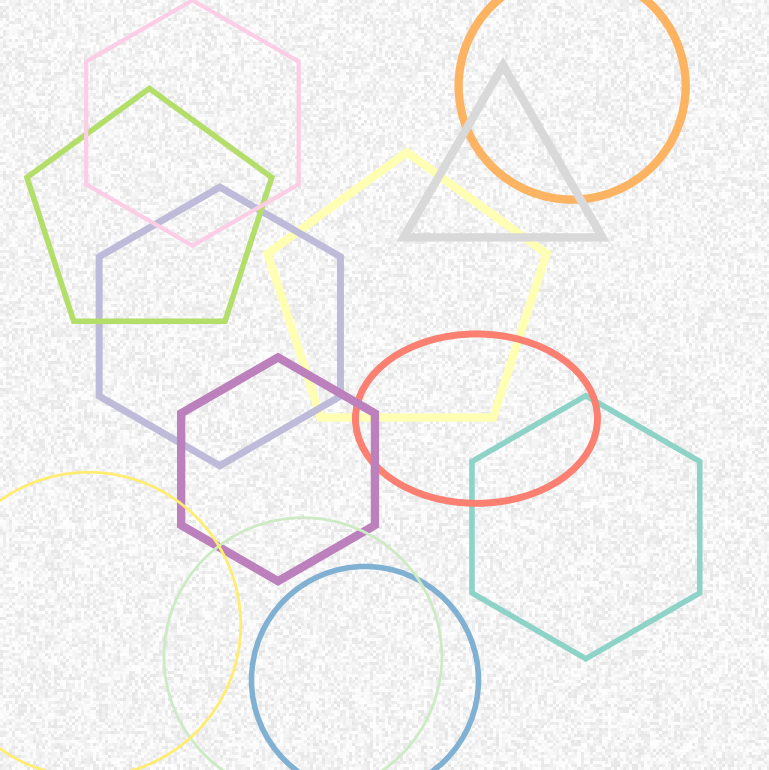[{"shape": "hexagon", "thickness": 2, "radius": 0.85, "center": [0.761, 0.315]}, {"shape": "pentagon", "thickness": 3, "radius": 0.95, "center": [0.529, 0.612]}, {"shape": "hexagon", "thickness": 2.5, "radius": 0.9, "center": [0.285, 0.576]}, {"shape": "oval", "thickness": 2.5, "radius": 0.79, "center": [0.619, 0.456]}, {"shape": "circle", "thickness": 2, "radius": 0.74, "center": [0.474, 0.117]}, {"shape": "circle", "thickness": 3, "radius": 0.74, "center": [0.743, 0.888]}, {"shape": "pentagon", "thickness": 2, "radius": 0.84, "center": [0.194, 0.718]}, {"shape": "hexagon", "thickness": 1.5, "radius": 0.8, "center": [0.25, 0.84]}, {"shape": "triangle", "thickness": 3, "radius": 0.75, "center": [0.653, 0.766]}, {"shape": "hexagon", "thickness": 3, "radius": 0.73, "center": [0.361, 0.391]}, {"shape": "circle", "thickness": 1, "radius": 0.9, "center": [0.393, 0.147]}, {"shape": "circle", "thickness": 1, "radius": 0.99, "center": [0.115, 0.189]}]